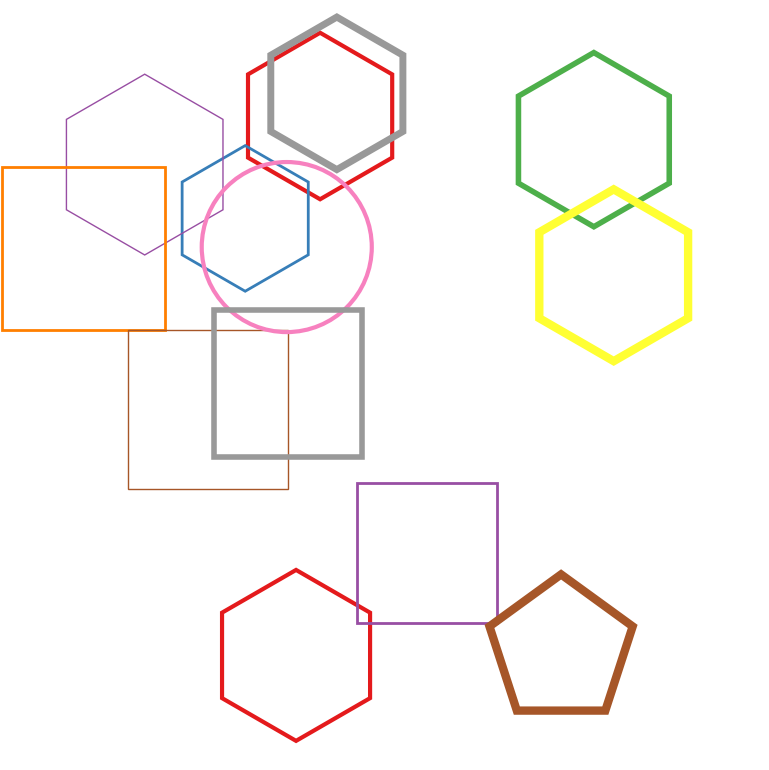[{"shape": "hexagon", "thickness": 1.5, "radius": 0.54, "center": [0.416, 0.849]}, {"shape": "hexagon", "thickness": 1.5, "radius": 0.55, "center": [0.384, 0.149]}, {"shape": "hexagon", "thickness": 1, "radius": 0.47, "center": [0.318, 0.716]}, {"shape": "hexagon", "thickness": 2, "radius": 0.57, "center": [0.771, 0.819]}, {"shape": "square", "thickness": 1, "radius": 0.45, "center": [0.555, 0.282]}, {"shape": "hexagon", "thickness": 0.5, "radius": 0.59, "center": [0.188, 0.786]}, {"shape": "square", "thickness": 1, "radius": 0.53, "center": [0.108, 0.677]}, {"shape": "hexagon", "thickness": 3, "radius": 0.56, "center": [0.797, 0.643]}, {"shape": "square", "thickness": 0.5, "radius": 0.52, "center": [0.27, 0.468]}, {"shape": "pentagon", "thickness": 3, "radius": 0.49, "center": [0.729, 0.156]}, {"shape": "circle", "thickness": 1.5, "radius": 0.55, "center": [0.372, 0.679]}, {"shape": "hexagon", "thickness": 2.5, "radius": 0.5, "center": [0.437, 0.879]}, {"shape": "square", "thickness": 2, "radius": 0.48, "center": [0.374, 0.502]}]